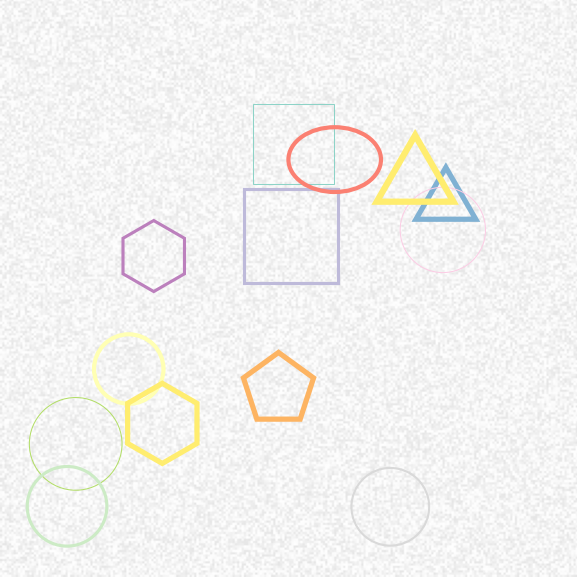[{"shape": "square", "thickness": 0.5, "radius": 0.35, "center": [0.509, 0.75]}, {"shape": "circle", "thickness": 2, "radius": 0.3, "center": [0.223, 0.36]}, {"shape": "square", "thickness": 1.5, "radius": 0.41, "center": [0.504, 0.59]}, {"shape": "oval", "thickness": 2, "radius": 0.4, "center": [0.58, 0.723]}, {"shape": "triangle", "thickness": 2.5, "radius": 0.3, "center": [0.772, 0.649]}, {"shape": "pentagon", "thickness": 2.5, "radius": 0.32, "center": [0.482, 0.325]}, {"shape": "circle", "thickness": 0.5, "radius": 0.4, "center": [0.131, 0.231]}, {"shape": "circle", "thickness": 0.5, "radius": 0.37, "center": [0.767, 0.601]}, {"shape": "circle", "thickness": 1, "radius": 0.34, "center": [0.676, 0.122]}, {"shape": "hexagon", "thickness": 1.5, "radius": 0.31, "center": [0.266, 0.556]}, {"shape": "circle", "thickness": 1.5, "radius": 0.34, "center": [0.116, 0.122]}, {"shape": "triangle", "thickness": 3, "radius": 0.38, "center": [0.719, 0.688]}, {"shape": "hexagon", "thickness": 2.5, "radius": 0.35, "center": [0.281, 0.266]}]